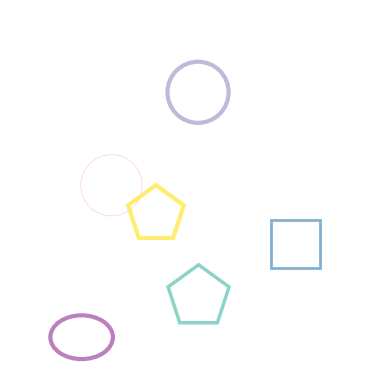[{"shape": "pentagon", "thickness": 2.5, "radius": 0.42, "center": [0.516, 0.229]}, {"shape": "circle", "thickness": 3, "radius": 0.4, "center": [0.514, 0.76]}, {"shape": "square", "thickness": 2, "radius": 0.32, "center": [0.768, 0.366]}, {"shape": "circle", "thickness": 0.5, "radius": 0.4, "center": [0.289, 0.519]}, {"shape": "oval", "thickness": 3, "radius": 0.41, "center": [0.212, 0.124]}, {"shape": "pentagon", "thickness": 3, "radius": 0.38, "center": [0.405, 0.443]}]